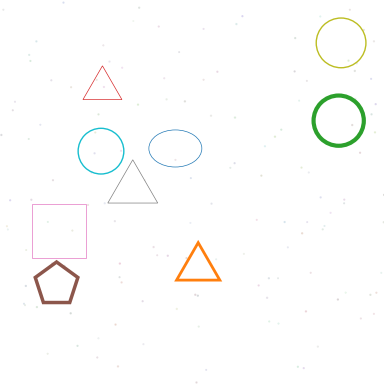[{"shape": "oval", "thickness": 0.5, "radius": 0.34, "center": [0.455, 0.614]}, {"shape": "triangle", "thickness": 2, "radius": 0.32, "center": [0.515, 0.305]}, {"shape": "circle", "thickness": 3, "radius": 0.33, "center": [0.88, 0.687]}, {"shape": "triangle", "thickness": 0.5, "radius": 0.29, "center": [0.266, 0.771]}, {"shape": "pentagon", "thickness": 2.5, "radius": 0.29, "center": [0.147, 0.261]}, {"shape": "square", "thickness": 0.5, "radius": 0.35, "center": [0.154, 0.4]}, {"shape": "triangle", "thickness": 0.5, "radius": 0.37, "center": [0.345, 0.51]}, {"shape": "circle", "thickness": 1, "radius": 0.32, "center": [0.886, 0.889]}, {"shape": "circle", "thickness": 1, "radius": 0.3, "center": [0.262, 0.607]}]